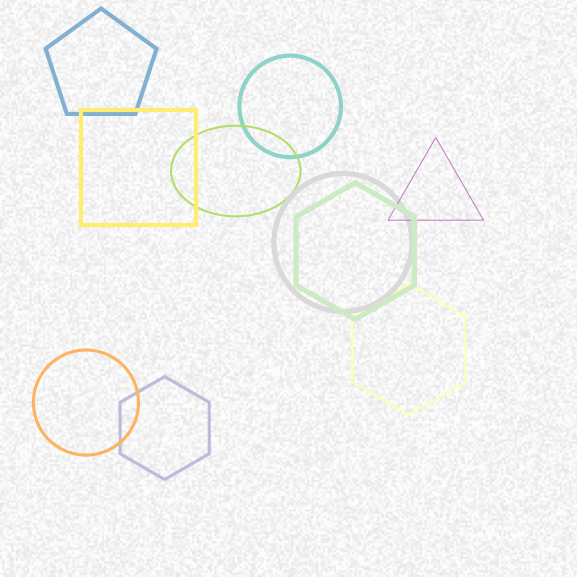[{"shape": "circle", "thickness": 2, "radius": 0.44, "center": [0.502, 0.815]}, {"shape": "hexagon", "thickness": 1, "radius": 0.57, "center": [0.708, 0.394]}, {"shape": "hexagon", "thickness": 1.5, "radius": 0.45, "center": [0.285, 0.258]}, {"shape": "pentagon", "thickness": 2, "radius": 0.5, "center": [0.175, 0.884]}, {"shape": "circle", "thickness": 1.5, "radius": 0.45, "center": [0.149, 0.302]}, {"shape": "oval", "thickness": 1, "radius": 0.56, "center": [0.408, 0.703]}, {"shape": "circle", "thickness": 2.5, "radius": 0.6, "center": [0.594, 0.579]}, {"shape": "triangle", "thickness": 0.5, "radius": 0.48, "center": [0.755, 0.666]}, {"shape": "hexagon", "thickness": 2.5, "radius": 0.59, "center": [0.615, 0.564]}, {"shape": "square", "thickness": 2, "radius": 0.5, "center": [0.24, 0.709]}]